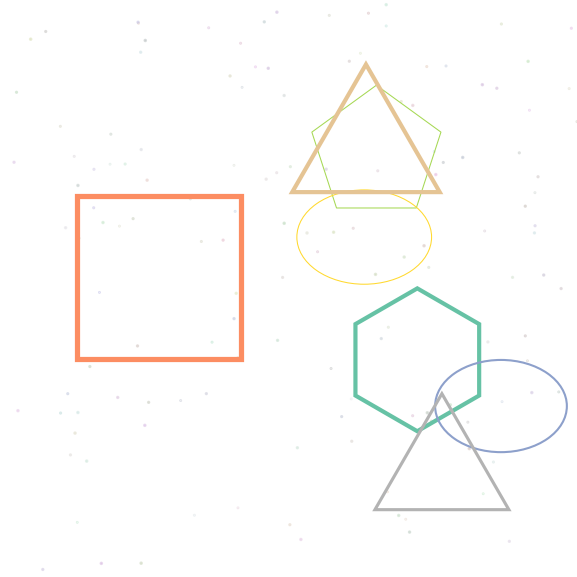[{"shape": "hexagon", "thickness": 2, "radius": 0.62, "center": [0.723, 0.376]}, {"shape": "square", "thickness": 2.5, "radius": 0.71, "center": [0.275, 0.518]}, {"shape": "oval", "thickness": 1, "radius": 0.57, "center": [0.868, 0.296]}, {"shape": "pentagon", "thickness": 0.5, "radius": 0.59, "center": [0.652, 0.734]}, {"shape": "oval", "thickness": 0.5, "radius": 0.58, "center": [0.631, 0.589]}, {"shape": "triangle", "thickness": 2, "radius": 0.74, "center": [0.634, 0.74]}, {"shape": "triangle", "thickness": 1.5, "radius": 0.67, "center": [0.765, 0.184]}]